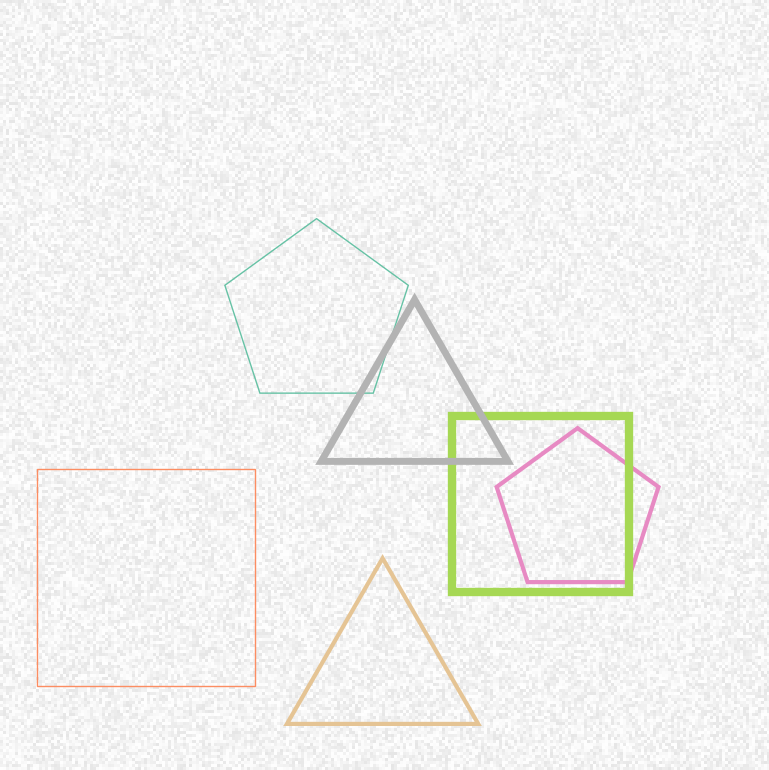[{"shape": "pentagon", "thickness": 0.5, "radius": 0.63, "center": [0.411, 0.591]}, {"shape": "square", "thickness": 0.5, "radius": 0.71, "center": [0.19, 0.25]}, {"shape": "pentagon", "thickness": 1.5, "radius": 0.55, "center": [0.75, 0.333]}, {"shape": "square", "thickness": 3, "radius": 0.57, "center": [0.702, 0.345]}, {"shape": "triangle", "thickness": 1.5, "radius": 0.72, "center": [0.497, 0.132]}, {"shape": "triangle", "thickness": 2.5, "radius": 0.7, "center": [0.538, 0.471]}]